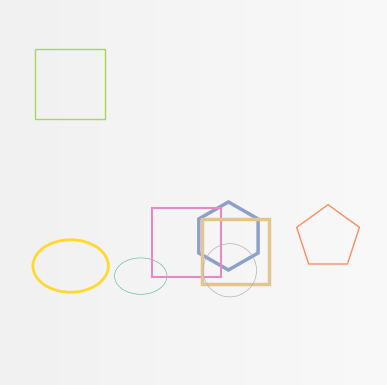[{"shape": "oval", "thickness": 0.5, "radius": 0.34, "center": [0.363, 0.283]}, {"shape": "pentagon", "thickness": 1, "radius": 0.43, "center": [0.847, 0.383]}, {"shape": "hexagon", "thickness": 2.5, "radius": 0.44, "center": [0.59, 0.387]}, {"shape": "square", "thickness": 1.5, "radius": 0.45, "center": [0.481, 0.371]}, {"shape": "square", "thickness": 1, "radius": 0.45, "center": [0.18, 0.783]}, {"shape": "oval", "thickness": 2, "radius": 0.49, "center": [0.182, 0.309]}, {"shape": "square", "thickness": 2.5, "radius": 0.43, "center": [0.608, 0.347]}, {"shape": "circle", "thickness": 0.5, "radius": 0.35, "center": [0.593, 0.298]}]